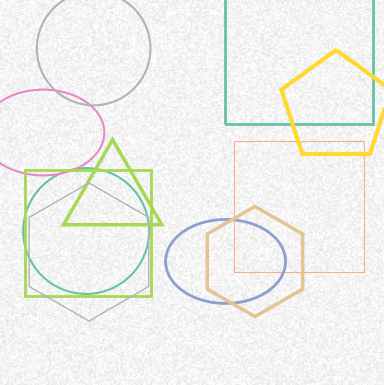[{"shape": "square", "thickness": 2, "radius": 0.96, "center": [0.777, 0.87]}, {"shape": "circle", "thickness": 1.5, "radius": 0.82, "center": [0.224, 0.4]}, {"shape": "square", "thickness": 0.5, "radius": 0.85, "center": [0.777, 0.463]}, {"shape": "oval", "thickness": 2, "radius": 0.78, "center": [0.586, 0.321]}, {"shape": "oval", "thickness": 1.5, "radius": 0.8, "center": [0.112, 0.656]}, {"shape": "triangle", "thickness": 2.5, "radius": 0.74, "center": [0.292, 0.49]}, {"shape": "square", "thickness": 2, "radius": 0.82, "center": [0.229, 0.394]}, {"shape": "pentagon", "thickness": 3, "radius": 0.75, "center": [0.873, 0.721]}, {"shape": "hexagon", "thickness": 2.5, "radius": 0.72, "center": [0.662, 0.321]}, {"shape": "hexagon", "thickness": 1, "radius": 0.9, "center": [0.231, 0.346]}, {"shape": "circle", "thickness": 1.5, "radius": 0.74, "center": [0.243, 0.874]}]